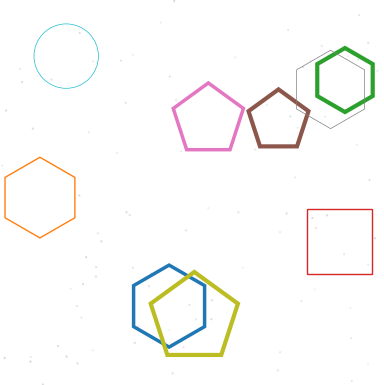[{"shape": "hexagon", "thickness": 2.5, "radius": 0.53, "center": [0.439, 0.205]}, {"shape": "hexagon", "thickness": 1, "radius": 0.52, "center": [0.104, 0.487]}, {"shape": "hexagon", "thickness": 3, "radius": 0.42, "center": [0.896, 0.792]}, {"shape": "square", "thickness": 1, "radius": 0.42, "center": [0.881, 0.373]}, {"shape": "pentagon", "thickness": 3, "radius": 0.41, "center": [0.723, 0.686]}, {"shape": "pentagon", "thickness": 2.5, "radius": 0.48, "center": [0.541, 0.689]}, {"shape": "hexagon", "thickness": 0.5, "radius": 0.51, "center": [0.859, 0.768]}, {"shape": "pentagon", "thickness": 3, "radius": 0.6, "center": [0.505, 0.174]}, {"shape": "circle", "thickness": 0.5, "radius": 0.42, "center": [0.172, 0.854]}]